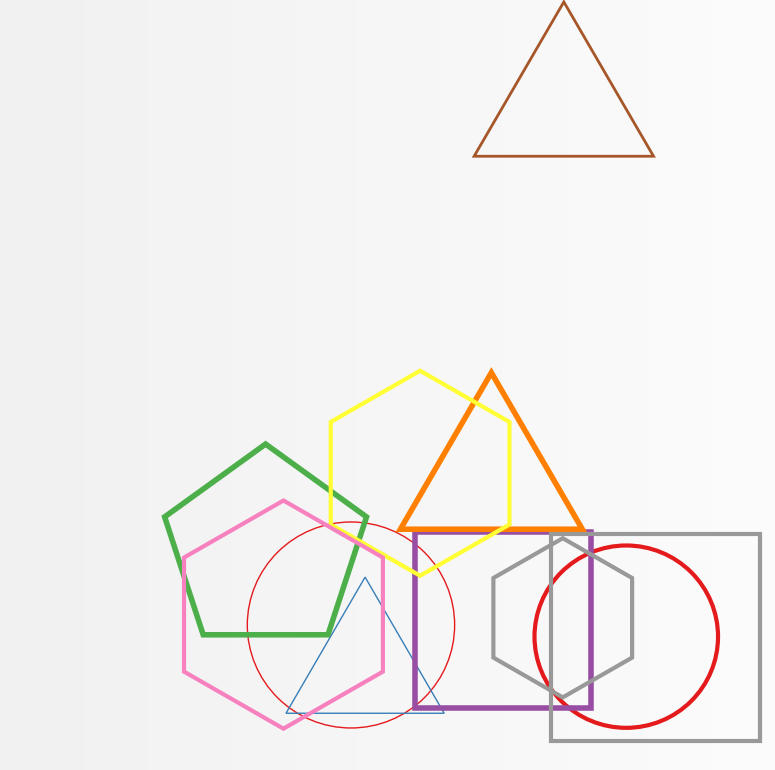[{"shape": "circle", "thickness": 0.5, "radius": 0.67, "center": [0.453, 0.188]}, {"shape": "circle", "thickness": 1.5, "radius": 0.59, "center": [0.808, 0.173]}, {"shape": "triangle", "thickness": 0.5, "radius": 0.59, "center": [0.471, 0.133]}, {"shape": "pentagon", "thickness": 2, "radius": 0.68, "center": [0.343, 0.286]}, {"shape": "square", "thickness": 2, "radius": 0.57, "center": [0.649, 0.195]}, {"shape": "triangle", "thickness": 2, "radius": 0.68, "center": [0.634, 0.38]}, {"shape": "hexagon", "thickness": 1.5, "radius": 0.67, "center": [0.542, 0.385]}, {"shape": "triangle", "thickness": 1, "radius": 0.67, "center": [0.728, 0.864]}, {"shape": "hexagon", "thickness": 1.5, "radius": 0.74, "center": [0.366, 0.202]}, {"shape": "square", "thickness": 1.5, "radius": 0.67, "center": [0.846, 0.172]}, {"shape": "hexagon", "thickness": 1.5, "radius": 0.52, "center": [0.726, 0.198]}]